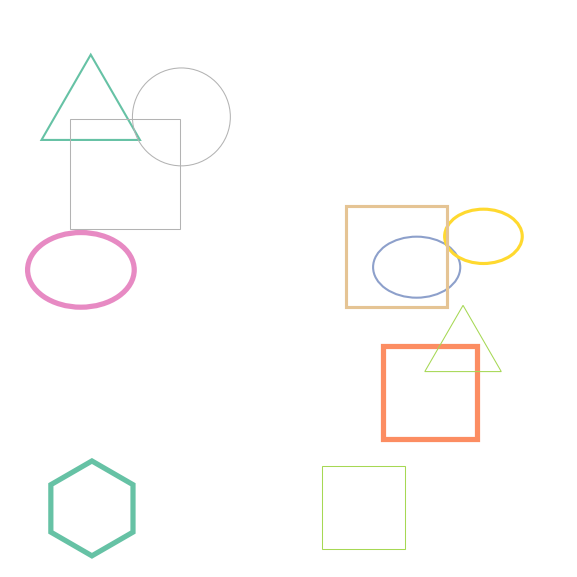[{"shape": "triangle", "thickness": 1, "radius": 0.49, "center": [0.157, 0.806]}, {"shape": "hexagon", "thickness": 2.5, "radius": 0.41, "center": [0.159, 0.119]}, {"shape": "square", "thickness": 2.5, "radius": 0.4, "center": [0.745, 0.32]}, {"shape": "oval", "thickness": 1, "radius": 0.38, "center": [0.722, 0.536]}, {"shape": "oval", "thickness": 2.5, "radius": 0.46, "center": [0.14, 0.532]}, {"shape": "triangle", "thickness": 0.5, "radius": 0.38, "center": [0.802, 0.394]}, {"shape": "square", "thickness": 0.5, "radius": 0.36, "center": [0.629, 0.121]}, {"shape": "oval", "thickness": 1.5, "radius": 0.34, "center": [0.837, 0.59]}, {"shape": "square", "thickness": 1.5, "radius": 0.44, "center": [0.687, 0.555]}, {"shape": "square", "thickness": 0.5, "radius": 0.48, "center": [0.216, 0.698]}, {"shape": "circle", "thickness": 0.5, "radius": 0.42, "center": [0.314, 0.797]}]